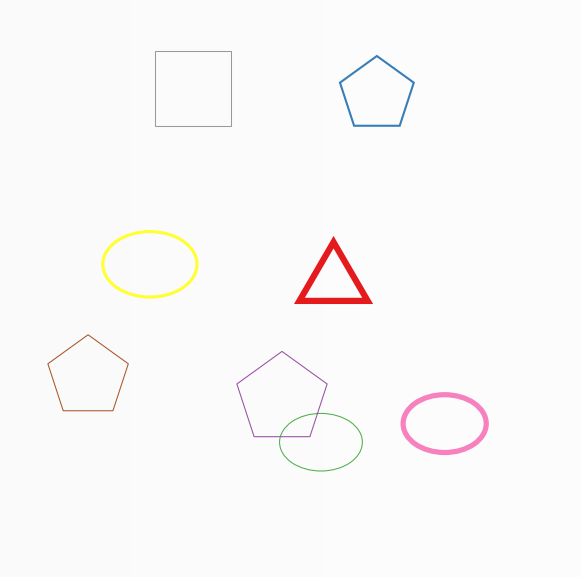[{"shape": "triangle", "thickness": 3, "radius": 0.34, "center": [0.574, 0.512]}, {"shape": "pentagon", "thickness": 1, "radius": 0.33, "center": [0.648, 0.835]}, {"shape": "oval", "thickness": 0.5, "radius": 0.36, "center": [0.552, 0.233]}, {"shape": "pentagon", "thickness": 0.5, "radius": 0.41, "center": [0.485, 0.309]}, {"shape": "oval", "thickness": 1.5, "radius": 0.4, "center": [0.258, 0.541]}, {"shape": "pentagon", "thickness": 0.5, "radius": 0.36, "center": [0.152, 0.347]}, {"shape": "oval", "thickness": 2.5, "radius": 0.36, "center": [0.765, 0.266]}, {"shape": "square", "thickness": 0.5, "radius": 0.33, "center": [0.332, 0.846]}]